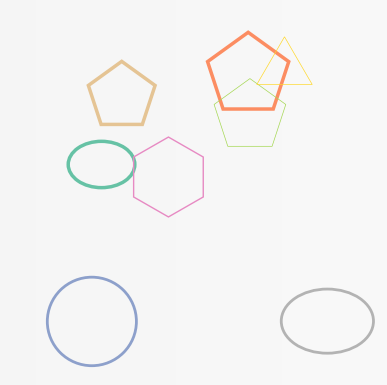[{"shape": "oval", "thickness": 2.5, "radius": 0.43, "center": [0.262, 0.573]}, {"shape": "pentagon", "thickness": 2.5, "radius": 0.55, "center": [0.64, 0.806]}, {"shape": "circle", "thickness": 2, "radius": 0.57, "center": [0.237, 0.165]}, {"shape": "hexagon", "thickness": 1, "radius": 0.52, "center": [0.435, 0.54]}, {"shape": "pentagon", "thickness": 0.5, "radius": 0.49, "center": [0.645, 0.699]}, {"shape": "triangle", "thickness": 0.5, "radius": 0.41, "center": [0.734, 0.822]}, {"shape": "pentagon", "thickness": 2.5, "radius": 0.45, "center": [0.314, 0.75]}, {"shape": "oval", "thickness": 2, "radius": 0.59, "center": [0.845, 0.166]}]